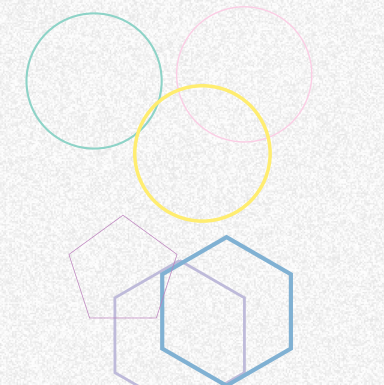[{"shape": "circle", "thickness": 1.5, "radius": 0.88, "center": [0.244, 0.79]}, {"shape": "hexagon", "thickness": 2, "radius": 0.97, "center": [0.467, 0.129]}, {"shape": "hexagon", "thickness": 3, "radius": 0.96, "center": [0.588, 0.191]}, {"shape": "circle", "thickness": 1, "radius": 0.88, "center": [0.634, 0.807]}, {"shape": "pentagon", "thickness": 0.5, "radius": 0.74, "center": [0.319, 0.293]}, {"shape": "circle", "thickness": 2.5, "radius": 0.88, "center": [0.526, 0.601]}]